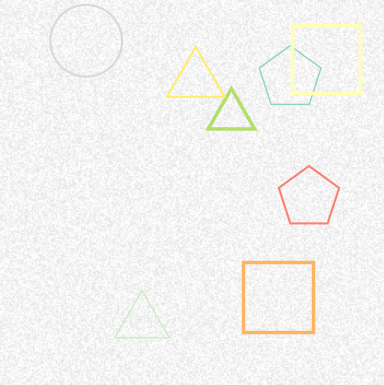[{"shape": "pentagon", "thickness": 1, "radius": 0.42, "center": [0.754, 0.797]}, {"shape": "square", "thickness": 2.5, "radius": 0.44, "center": [0.846, 0.847]}, {"shape": "pentagon", "thickness": 1.5, "radius": 0.41, "center": [0.802, 0.486]}, {"shape": "square", "thickness": 2.5, "radius": 0.45, "center": [0.721, 0.228]}, {"shape": "triangle", "thickness": 2.5, "radius": 0.35, "center": [0.601, 0.7]}, {"shape": "circle", "thickness": 1.5, "radius": 0.47, "center": [0.224, 0.894]}, {"shape": "triangle", "thickness": 1, "radius": 0.41, "center": [0.369, 0.163]}, {"shape": "triangle", "thickness": 1.5, "radius": 0.43, "center": [0.508, 0.792]}]